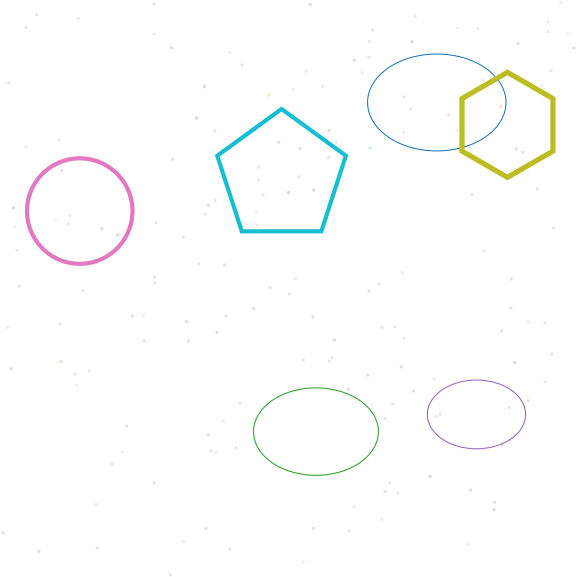[{"shape": "oval", "thickness": 0.5, "radius": 0.6, "center": [0.756, 0.822]}, {"shape": "oval", "thickness": 0.5, "radius": 0.54, "center": [0.547, 0.252]}, {"shape": "oval", "thickness": 0.5, "radius": 0.43, "center": [0.825, 0.282]}, {"shape": "circle", "thickness": 2, "radius": 0.46, "center": [0.138, 0.634]}, {"shape": "hexagon", "thickness": 2.5, "radius": 0.45, "center": [0.879, 0.783]}, {"shape": "pentagon", "thickness": 2, "radius": 0.59, "center": [0.488, 0.693]}]